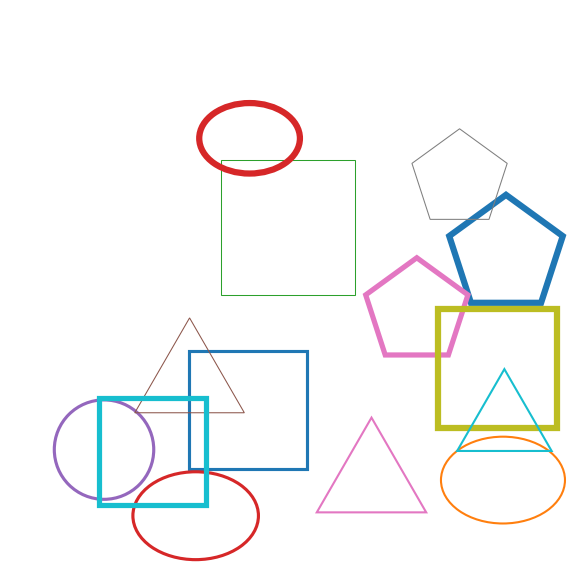[{"shape": "square", "thickness": 1.5, "radius": 0.51, "center": [0.43, 0.29]}, {"shape": "pentagon", "thickness": 3, "radius": 0.52, "center": [0.876, 0.558]}, {"shape": "oval", "thickness": 1, "radius": 0.54, "center": [0.871, 0.168]}, {"shape": "square", "thickness": 0.5, "radius": 0.58, "center": [0.499, 0.605]}, {"shape": "oval", "thickness": 1.5, "radius": 0.54, "center": [0.339, 0.106]}, {"shape": "oval", "thickness": 3, "radius": 0.44, "center": [0.432, 0.76]}, {"shape": "circle", "thickness": 1.5, "radius": 0.43, "center": [0.18, 0.221]}, {"shape": "triangle", "thickness": 0.5, "radius": 0.55, "center": [0.328, 0.339]}, {"shape": "triangle", "thickness": 1, "radius": 0.55, "center": [0.643, 0.167]}, {"shape": "pentagon", "thickness": 2.5, "radius": 0.47, "center": [0.722, 0.46]}, {"shape": "pentagon", "thickness": 0.5, "radius": 0.43, "center": [0.796, 0.689]}, {"shape": "square", "thickness": 3, "radius": 0.51, "center": [0.862, 0.361]}, {"shape": "square", "thickness": 2.5, "radius": 0.46, "center": [0.264, 0.217]}, {"shape": "triangle", "thickness": 1, "radius": 0.47, "center": [0.873, 0.265]}]